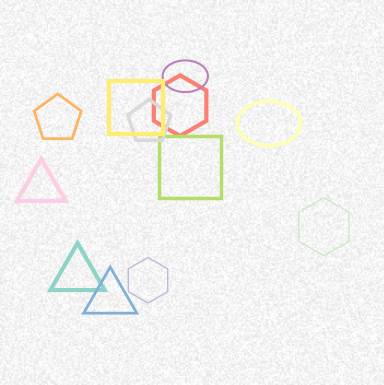[{"shape": "triangle", "thickness": 3, "radius": 0.41, "center": [0.201, 0.287]}, {"shape": "oval", "thickness": 2.5, "radius": 0.41, "center": [0.698, 0.68]}, {"shape": "hexagon", "thickness": 1, "radius": 0.3, "center": [0.384, 0.272]}, {"shape": "hexagon", "thickness": 3, "radius": 0.39, "center": [0.468, 0.726]}, {"shape": "triangle", "thickness": 2, "radius": 0.4, "center": [0.286, 0.227]}, {"shape": "pentagon", "thickness": 2, "radius": 0.32, "center": [0.15, 0.692]}, {"shape": "square", "thickness": 2.5, "radius": 0.4, "center": [0.494, 0.566]}, {"shape": "triangle", "thickness": 3, "radius": 0.36, "center": [0.107, 0.515]}, {"shape": "pentagon", "thickness": 2.5, "radius": 0.29, "center": [0.388, 0.683]}, {"shape": "oval", "thickness": 1.5, "radius": 0.29, "center": [0.481, 0.802]}, {"shape": "hexagon", "thickness": 1, "radius": 0.38, "center": [0.841, 0.411]}, {"shape": "square", "thickness": 3, "radius": 0.35, "center": [0.353, 0.721]}]